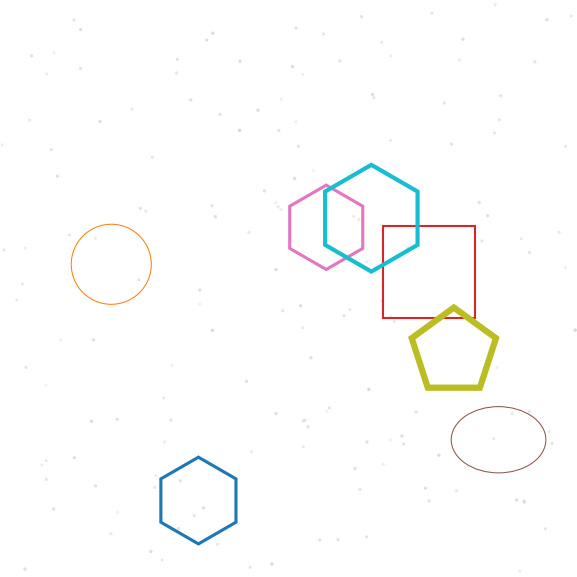[{"shape": "hexagon", "thickness": 1.5, "radius": 0.38, "center": [0.344, 0.132]}, {"shape": "circle", "thickness": 0.5, "radius": 0.35, "center": [0.193, 0.542]}, {"shape": "square", "thickness": 1, "radius": 0.4, "center": [0.742, 0.528]}, {"shape": "oval", "thickness": 0.5, "radius": 0.41, "center": [0.863, 0.238]}, {"shape": "hexagon", "thickness": 1.5, "radius": 0.37, "center": [0.565, 0.606]}, {"shape": "pentagon", "thickness": 3, "radius": 0.38, "center": [0.786, 0.39]}, {"shape": "hexagon", "thickness": 2, "radius": 0.46, "center": [0.643, 0.621]}]